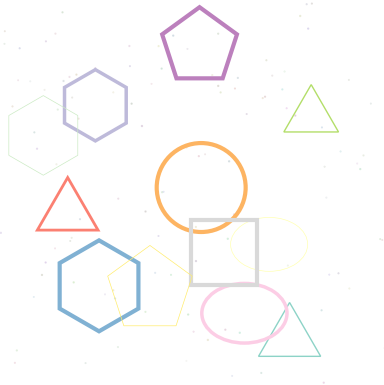[{"shape": "triangle", "thickness": 1, "radius": 0.47, "center": [0.752, 0.121]}, {"shape": "oval", "thickness": 0.5, "radius": 0.5, "center": [0.699, 0.365]}, {"shape": "hexagon", "thickness": 2.5, "radius": 0.46, "center": [0.248, 0.727]}, {"shape": "triangle", "thickness": 2, "radius": 0.46, "center": [0.176, 0.448]}, {"shape": "hexagon", "thickness": 3, "radius": 0.59, "center": [0.257, 0.258]}, {"shape": "circle", "thickness": 3, "radius": 0.58, "center": [0.523, 0.513]}, {"shape": "triangle", "thickness": 1, "radius": 0.41, "center": [0.808, 0.698]}, {"shape": "oval", "thickness": 2.5, "radius": 0.55, "center": [0.635, 0.186]}, {"shape": "square", "thickness": 3, "radius": 0.43, "center": [0.582, 0.344]}, {"shape": "pentagon", "thickness": 3, "radius": 0.51, "center": [0.518, 0.879]}, {"shape": "hexagon", "thickness": 0.5, "radius": 0.52, "center": [0.112, 0.648]}, {"shape": "pentagon", "thickness": 0.5, "radius": 0.58, "center": [0.389, 0.247]}]